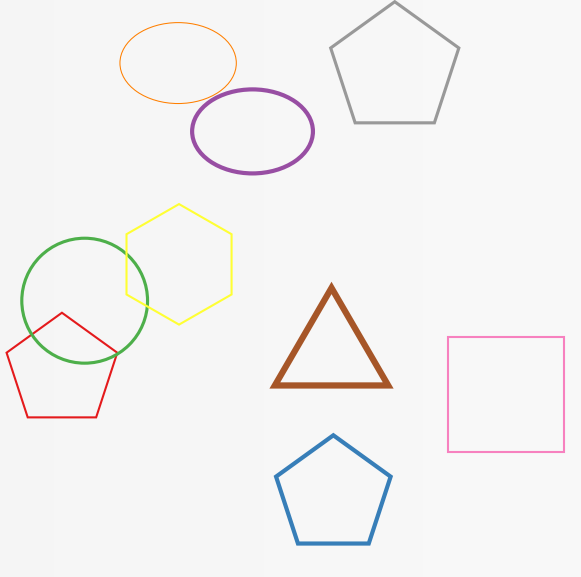[{"shape": "pentagon", "thickness": 1, "radius": 0.5, "center": [0.107, 0.357]}, {"shape": "pentagon", "thickness": 2, "radius": 0.52, "center": [0.574, 0.142]}, {"shape": "circle", "thickness": 1.5, "radius": 0.54, "center": [0.146, 0.478]}, {"shape": "oval", "thickness": 2, "radius": 0.52, "center": [0.434, 0.772]}, {"shape": "oval", "thickness": 0.5, "radius": 0.5, "center": [0.306, 0.89]}, {"shape": "hexagon", "thickness": 1, "radius": 0.52, "center": [0.308, 0.541]}, {"shape": "triangle", "thickness": 3, "radius": 0.56, "center": [0.57, 0.388]}, {"shape": "square", "thickness": 1, "radius": 0.5, "center": [0.871, 0.316]}, {"shape": "pentagon", "thickness": 1.5, "radius": 0.58, "center": [0.679, 0.88]}]